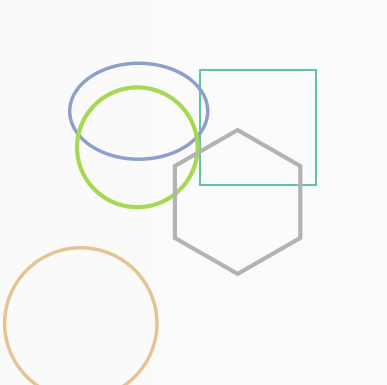[{"shape": "square", "thickness": 1.5, "radius": 0.75, "center": [0.666, 0.668]}, {"shape": "oval", "thickness": 2.5, "radius": 0.89, "center": [0.358, 0.711]}, {"shape": "circle", "thickness": 3, "radius": 0.78, "center": [0.354, 0.617]}, {"shape": "circle", "thickness": 2.5, "radius": 0.98, "center": [0.208, 0.16]}, {"shape": "hexagon", "thickness": 3, "radius": 0.93, "center": [0.613, 0.475]}]